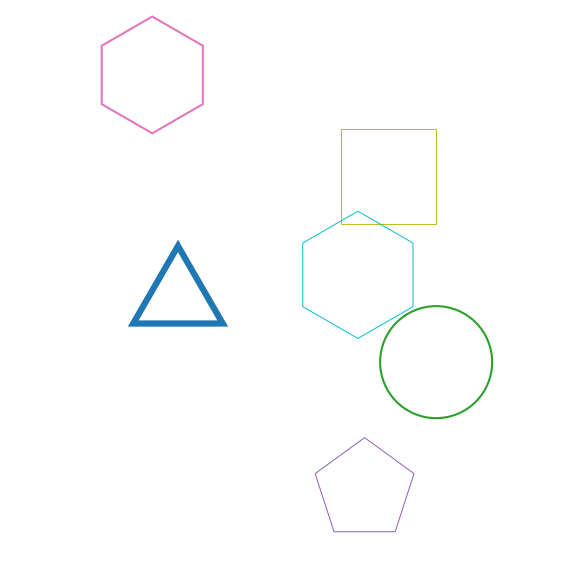[{"shape": "triangle", "thickness": 3, "radius": 0.45, "center": [0.308, 0.484]}, {"shape": "circle", "thickness": 1, "radius": 0.49, "center": [0.755, 0.372]}, {"shape": "pentagon", "thickness": 0.5, "radius": 0.45, "center": [0.631, 0.151]}, {"shape": "hexagon", "thickness": 1, "radius": 0.51, "center": [0.264, 0.869]}, {"shape": "square", "thickness": 0.5, "radius": 0.41, "center": [0.673, 0.693]}, {"shape": "hexagon", "thickness": 0.5, "radius": 0.55, "center": [0.62, 0.523]}]